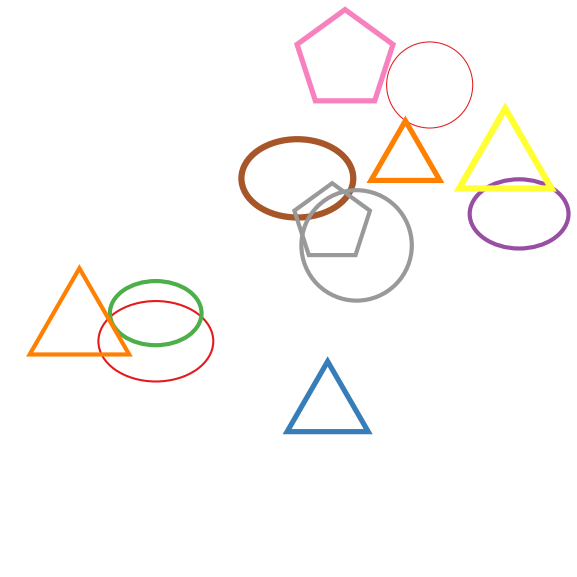[{"shape": "oval", "thickness": 1, "radius": 0.5, "center": [0.27, 0.408]}, {"shape": "circle", "thickness": 0.5, "radius": 0.37, "center": [0.744, 0.852]}, {"shape": "triangle", "thickness": 2.5, "radius": 0.41, "center": [0.567, 0.292]}, {"shape": "oval", "thickness": 2, "radius": 0.4, "center": [0.27, 0.457]}, {"shape": "oval", "thickness": 2, "radius": 0.43, "center": [0.899, 0.629]}, {"shape": "triangle", "thickness": 2.5, "radius": 0.34, "center": [0.702, 0.721]}, {"shape": "triangle", "thickness": 2, "radius": 0.5, "center": [0.138, 0.435]}, {"shape": "triangle", "thickness": 3, "radius": 0.46, "center": [0.875, 0.719]}, {"shape": "oval", "thickness": 3, "radius": 0.48, "center": [0.515, 0.69]}, {"shape": "pentagon", "thickness": 2.5, "radius": 0.44, "center": [0.597, 0.895]}, {"shape": "pentagon", "thickness": 2, "radius": 0.34, "center": [0.575, 0.613]}, {"shape": "circle", "thickness": 2, "radius": 0.48, "center": [0.617, 0.574]}]